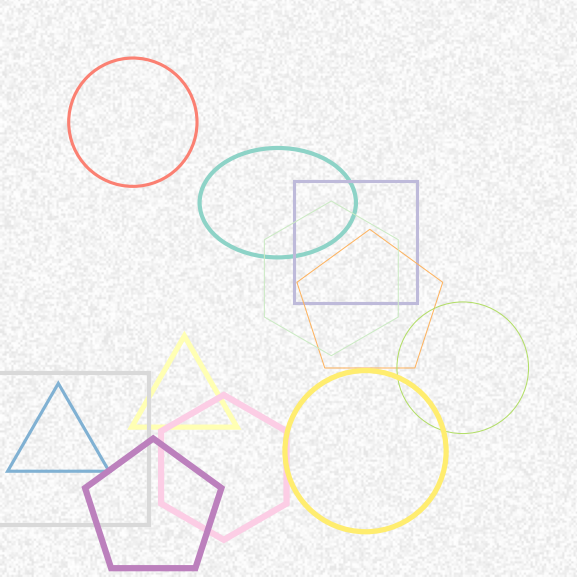[{"shape": "oval", "thickness": 2, "radius": 0.68, "center": [0.481, 0.648]}, {"shape": "triangle", "thickness": 2.5, "radius": 0.53, "center": [0.319, 0.312]}, {"shape": "square", "thickness": 1.5, "radius": 0.53, "center": [0.616, 0.58]}, {"shape": "circle", "thickness": 1.5, "radius": 0.56, "center": [0.23, 0.788]}, {"shape": "triangle", "thickness": 1.5, "radius": 0.51, "center": [0.101, 0.234]}, {"shape": "pentagon", "thickness": 0.5, "radius": 0.66, "center": [0.64, 0.469]}, {"shape": "circle", "thickness": 0.5, "radius": 0.57, "center": [0.801, 0.362]}, {"shape": "hexagon", "thickness": 3, "radius": 0.63, "center": [0.388, 0.19]}, {"shape": "square", "thickness": 2, "radius": 0.66, "center": [0.126, 0.221]}, {"shape": "pentagon", "thickness": 3, "radius": 0.62, "center": [0.265, 0.116]}, {"shape": "hexagon", "thickness": 0.5, "radius": 0.67, "center": [0.574, 0.517]}, {"shape": "circle", "thickness": 2.5, "radius": 0.7, "center": [0.633, 0.218]}]